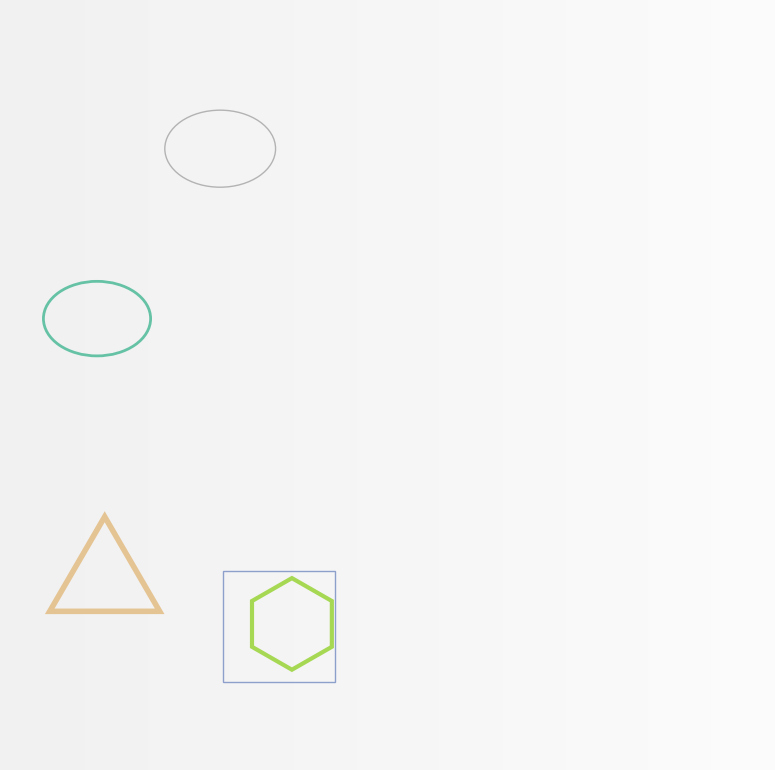[{"shape": "oval", "thickness": 1, "radius": 0.35, "center": [0.125, 0.586]}, {"shape": "square", "thickness": 0.5, "radius": 0.36, "center": [0.36, 0.186]}, {"shape": "hexagon", "thickness": 1.5, "radius": 0.3, "center": [0.377, 0.19]}, {"shape": "triangle", "thickness": 2, "radius": 0.41, "center": [0.135, 0.247]}, {"shape": "oval", "thickness": 0.5, "radius": 0.36, "center": [0.284, 0.807]}]